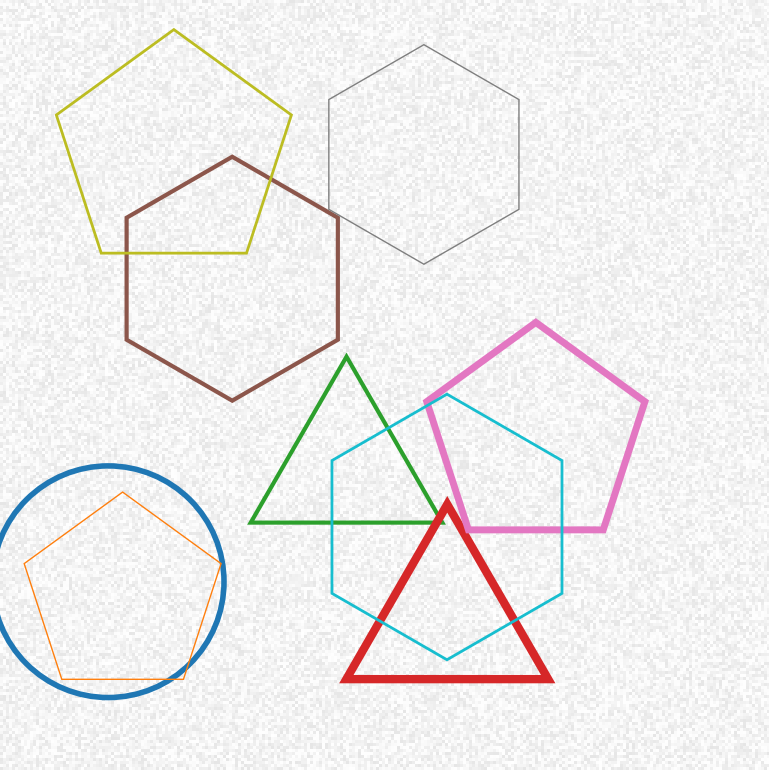[{"shape": "circle", "thickness": 2, "radius": 0.75, "center": [0.14, 0.245]}, {"shape": "pentagon", "thickness": 0.5, "radius": 0.67, "center": [0.159, 0.227]}, {"shape": "triangle", "thickness": 1.5, "radius": 0.72, "center": [0.45, 0.393]}, {"shape": "triangle", "thickness": 3, "radius": 0.76, "center": [0.581, 0.194]}, {"shape": "hexagon", "thickness": 1.5, "radius": 0.79, "center": [0.302, 0.638]}, {"shape": "pentagon", "thickness": 2.5, "radius": 0.74, "center": [0.696, 0.432]}, {"shape": "hexagon", "thickness": 0.5, "radius": 0.71, "center": [0.551, 0.799]}, {"shape": "pentagon", "thickness": 1, "radius": 0.8, "center": [0.226, 0.801]}, {"shape": "hexagon", "thickness": 1, "radius": 0.86, "center": [0.58, 0.316]}]